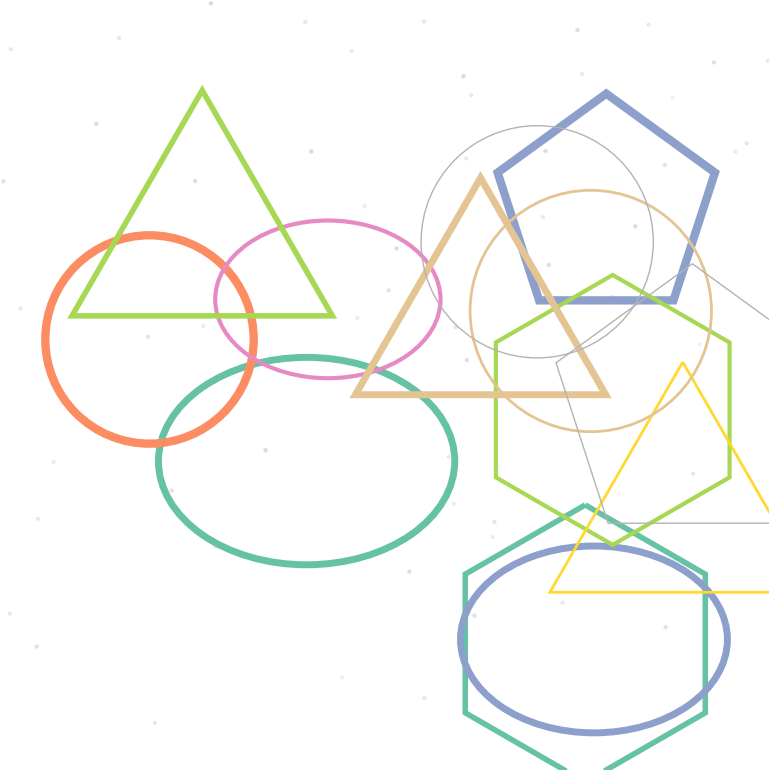[{"shape": "oval", "thickness": 2.5, "radius": 0.96, "center": [0.398, 0.401]}, {"shape": "hexagon", "thickness": 2, "radius": 0.9, "center": [0.76, 0.164]}, {"shape": "circle", "thickness": 3, "radius": 0.68, "center": [0.194, 0.559]}, {"shape": "oval", "thickness": 2.5, "radius": 0.87, "center": [0.771, 0.17]}, {"shape": "pentagon", "thickness": 3, "radius": 0.74, "center": [0.787, 0.73]}, {"shape": "oval", "thickness": 1.5, "radius": 0.73, "center": [0.426, 0.611]}, {"shape": "triangle", "thickness": 2, "radius": 0.98, "center": [0.263, 0.687]}, {"shape": "hexagon", "thickness": 1.5, "radius": 0.88, "center": [0.796, 0.468]}, {"shape": "triangle", "thickness": 1, "radius": 1.0, "center": [0.887, 0.33]}, {"shape": "circle", "thickness": 1, "radius": 0.78, "center": [0.767, 0.596]}, {"shape": "triangle", "thickness": 2.5, "radius": 0.94, "center": [0.624, 0.581]}, {"shape": "circle", "thickness": 0.5, "radius": 0.75, "center": [0.698, 0.686]}, {"shape": "pentagon", "thickness": 0.5, "radius": 0.93, "center": [0.899, 0.471]}]